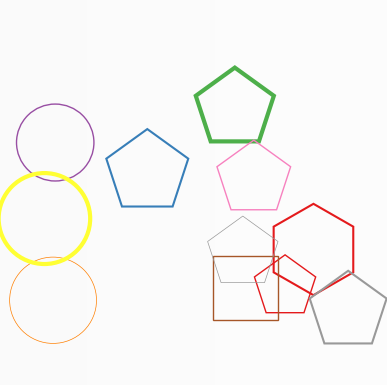[{"shape": "hexagon", "thickness": 1.5, "radius": 0.59, "center": [0.809, 0.352]}, {"shape": "pentagon", "thickness": 1, "radius": 0.42, "center": [0.736, 0.255]}, {"shape": "pentagon", "thickness": 1.5, "radius": 0.56, "center": [0.38, 0.554]}, {"shape": "pentagon", "thickness": 3, "radius": 0.53, "center": [0.606, 0.718]}, {"shape": "circle", "thickness": 1, "radius": 0.5, "center": [0.142, 0.63]}, {"shape": "circle", "thickness": 0.5, "radius": 0.56, "center": [0.137, 0.22]}, {"shape": "circle", "thickness": 3, "radius": 0.59, "center": [0.115, 0.432]}, {"shape": "square", "thickness": 1, "radius": 0.42, "center": [0.634, 0.252]}, {"shape": "pentagon", "thickness": 1, "radius": 0.5, "center": [0.655, 0.536]}, {"shape": "pentagon", "thickness": 1.5, "radius": 0.52, "center": [0.898, 0.192]}, {"shape": "pentagon", "thickness": 0.5, "radius": 0.48, "center": [0.627, 0.343]}]